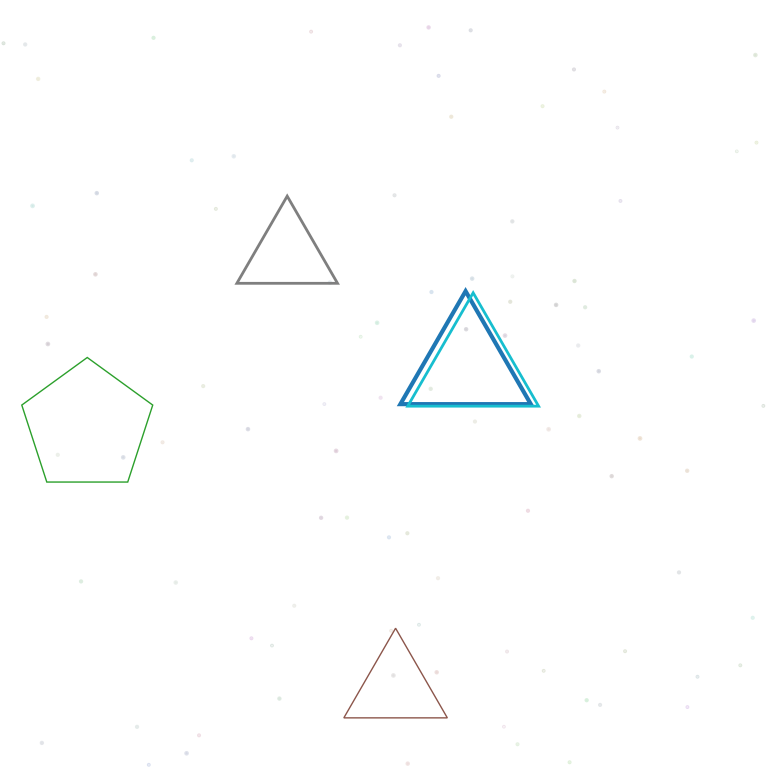[{"shape": "triangle", "thickness": 1.5, "radius": 0.49, "center": [0.605, 0.524]}, {"shape": "pentagon", "thickness": 0.5, "radius": 0.45, "center": [0.113, 0.446]}, {"shape": "triangle", "thickness": 0.5, "radius": 0.39, "center": [0.514, 0.107]}, {"shape": "triangle", "thickness": 1, "radius": 0.38, "center": [0.373, 0.67]}, {"shape": "triangle", "thickness": 1, "radius": 0.49, "center": [0.614, 0.522]}]